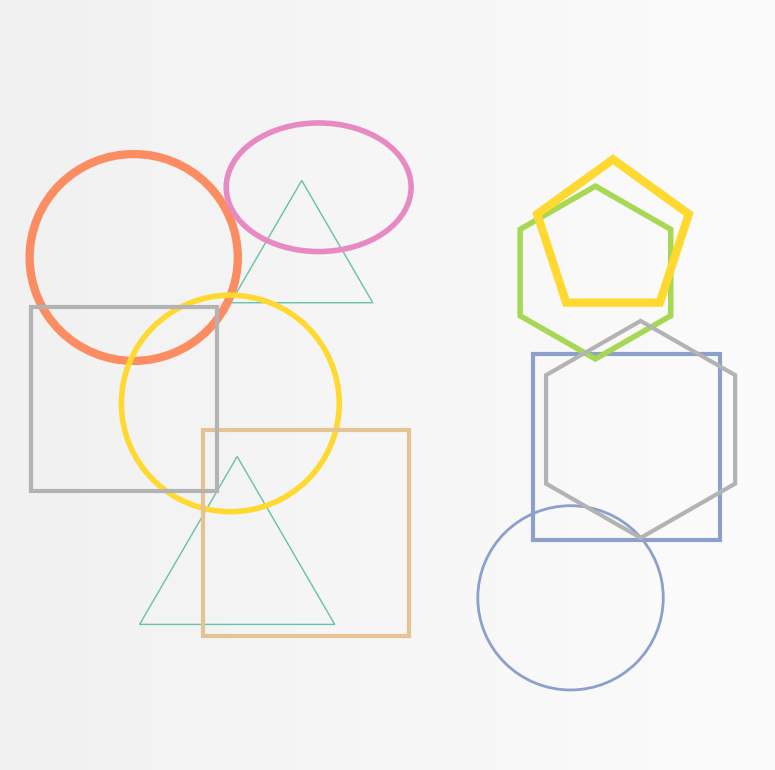[{"shape": "triangle", "thickness": 0.5, "radius": 0.53, "center": [0.389, 0.66]}, {"shape": "triangle", "thickness": 0.5, "radius": 0.73, "center": [0.306, 0.262]}, {"shape": "circle", "thickness": 3, "radius": 0.67, "center": [0.173, 0.666]}, {"shape": "circle", "thickness": 1, "radius": 0.6, "center": [0.736, 0.224]}, {"shape": "square", "thickness": 1.5, "radius": 0.6, "center": [0.809, 0.42]}, {"shape": "oval", "thickness": 2, "radius": 0.6, "center": [0.411, 0.757]}, {"shape": "hexagon", "thickness": 2, "radius": 0.56, "center": [0.768, 0.646]}, {"shape": "pentagon", "thickness": 3, "radius": 0.51, "center": [0.791, 0.69]}, {"shape": "circle", "thickness": 2, "radius": 0.7, "center": [0.297, 0.476]}, {"shape": "square", "thickness": 1.5, "radius": 0.67, "center": [0.395, 0.308]}, {"shape": "square", "thickness": 1.5, "radius": 0.6, "center": [0.16, 0.482]}, {"shape": "hexagon", "thickness": 1.5, "radius": 0.7, "center": [0.827, 0.442]}]